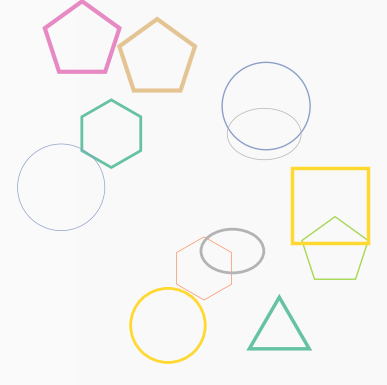[{"shape": "hexagon", "thickness": 2, "radius": 0.44, "center": [0.287, 0.653]}, {"shape": "triangle", "thickness": 2.5, "radius": 0.45, "center": [0.721, 0.139]}, {"shape": "hexagon", "thickness": 0.5, "radius": 0.41, "center": [0.527, 0.303]}, {"shape": "circle", "thickness": 1, "radius": 0.57, "center": [0.687, 0.725]}, {"shape": "circle", "thickness": 0.5, "radius": 0.56, "center": [0.158, 0.514]}, {"shape": "pentagon", "thickness": 3, "radius": 0.51, "center": [0.212, 0.896]}, {"shape": "pentagon", "thickness": 1, "radius": 0.45, "center": [0.865, 0.347]}, {"shape": "circle", "thickness": 2, "radius": 0.48, "center": [0.433, 0.155]}, {"shape": "square", "thickness": 2.5, "radius": 0.49, "center": [0.851, 0.466]}, {"shape": "pentagon", "thickness": 3, "radius": 0.51, "center": [0.406, 0.848]}, {"shape": "oval", "thickness": 2, "radius": 0.41, "center": [0.6, 0.348]}, {"shape": "oval", "thickness": 0.5, "radius": 0.48, "center": [0.682, 0.652]}]